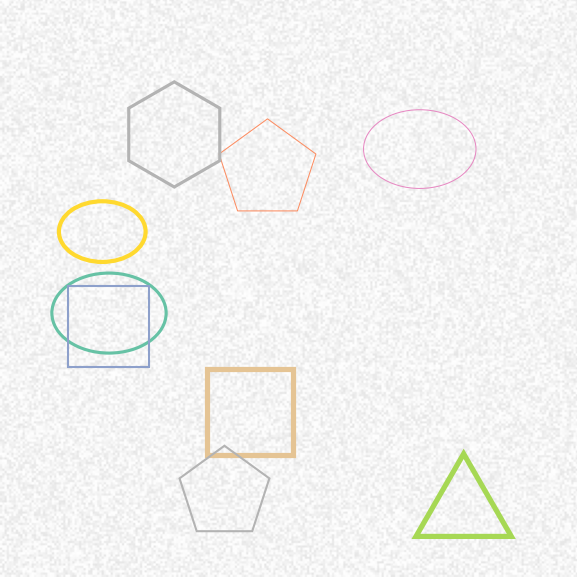[{"shape": "oval", "thickness": 1.5, "radius": 0.49, "center": [0.189, 0.457]}, {"shape": "pentagon", "thickness": 0.5, "radius": 0.44, "center": [0.463, 0.705]}, {"shape": "square", "thickness": 1, "radius": 0.35, "center": [0.188, 0.434]}, {"shape": "oval", "thickness": 0.5, "radius": 0.49, "center": [0.727, 0.741]}, {"shape": "triangle", "thickness": 2.5, "radius": 0.48, "center": [0.803, 0.118]}, {"shape": "oval", "thickness": 2, "radius": 0.38, "center": [0.177, 0.598]}, {"shape": "square", "thickness": 2.5, "radius": 0.37, "center": [0.434, 0.286]}, {"shape": "pentagon", "thickness": 1, "radius": 0.41, "center": [0.389, 0.145]}, {"shape": "hexagon", "thickness": 1.5, "radius": 0.46, "center": [0.302, 0.766]}]